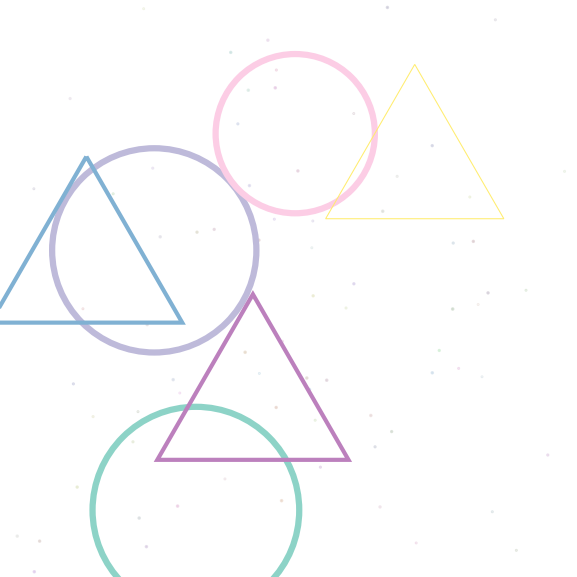[{"shape": "circle", "thickness": 3, "radius": 0.89, "center": [0.339, 0.116]}, {"shape": "circle", "thickness": 3, "radius": 0.88, "center": [0.267, 0.566]}, {"shape": "triangle", "thickness": 2, "radius": 0.96, "center": [0.15, 0.536]}, {"shape": "circle", "thickness": 3, "radius": 0.69, "center": [0.511, 0.768]}, {"shape": "triangle", "thickness": 2, "radius": 0.96, "center": [0.438, 0.298]}, {"shape": "triangle", "thickness": 0.5, "radius": 0.89, "center": [0.718, 0.709]}]